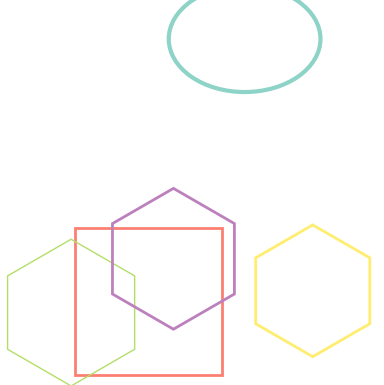[{"shape": "oval", "thickness": 3, "radius": 0.99, "center": [0.635, 0.899]}, {"shape": "square", "thickness": 2, "radius": 0.96, "center": [0.385, 0.218]}, {"shape": "hexagon", "thickness": 1, "radius": 0.95, "center": [0.185, 0.188]}, {"shape": "hexagon", "thickness": 2, "radius": 0.91, "center": [0.45, 0.328]}, {"shape": "hexagon", "thickness": 2, "radius": 0.86, "center": [0.812, 0.245]}]